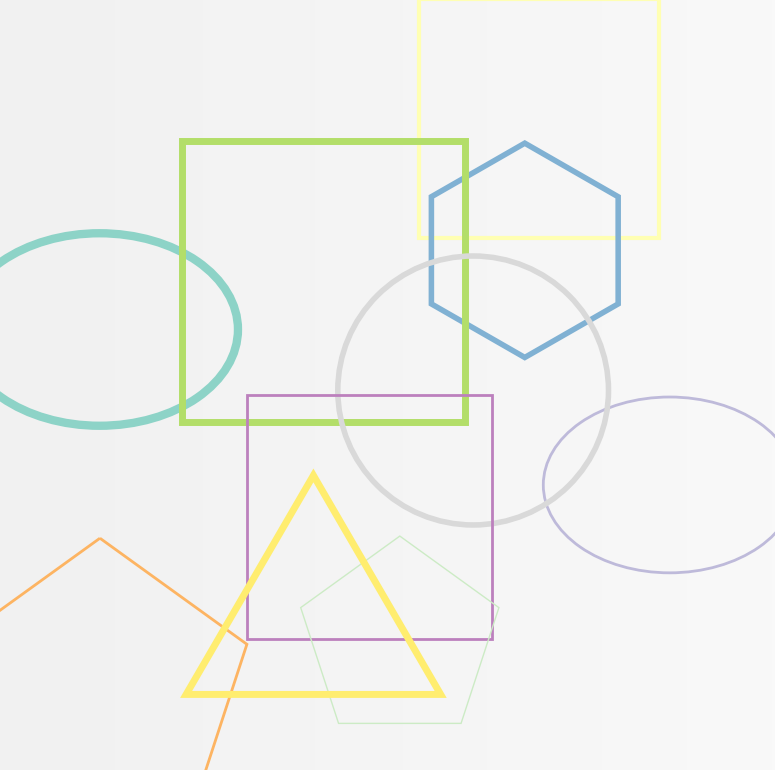[{"shape": "oval", "thickness": 3, "radius": 0.89, "center": [0.128, 0.572]}, {"shape": "square", "thickness": 1.5, "radius": 0.77, "center": [0.695, 0.846]}, {"shape": "oval", "thickness": 1, "radius": 0.82, "center": [0.864, 0.37]}, {"shape": "hexagon", "thickness": 2, "radius": 0.7, "center": [0.677, 0.675]}, {"shape": "pentagon", "thickness": 1, "radius": 1.0, "center": [0.129, 0.102]}, {"shape": "square", "thickness": 2.5, "radius": 0.91, "center": [0.418, 0.635]}, {"shape": "circle", "thickness": 2, "radius": 0.87, "center": [0.611, 0.493]}, {"shape": "square", "thickness": 1, "radius": 0.79, "center": [0.477, 0.328]}, {"shape": "pentagon", "thickness": 0.5, "radius": 0.67, "center": [0.516, 0.169]}, {"shape": "triangle", "thickness": 2.5, "radius": 0.95, "center": [0.404, 0.193]}]